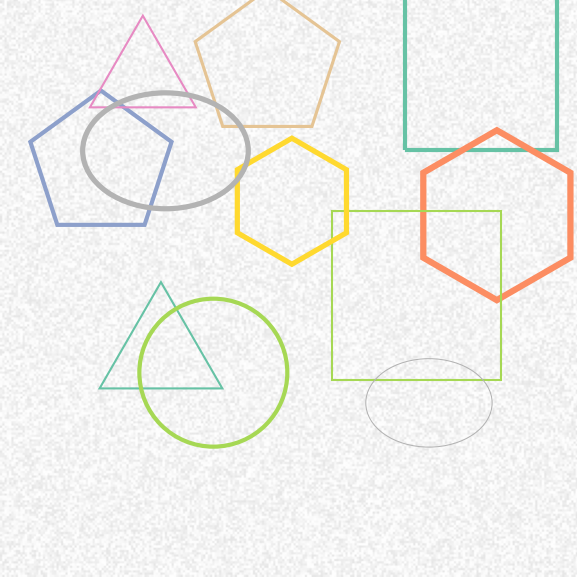[{"shape": "square", "thickness": 2, "radius": 0.66, "center": [0.832, 0.872]}, {"shape": "triangle", "thickness": 1, "radius": 0.61, "center": [0.279, 0.388]}, {"shape": "hexagon", "thickness": 3, "radius": 0.74, "center": [0.86, 0.626]}, {"shape": "pentagon", "thickness": 2, "radius": 0.64, "center": [0.175, 0.714]}, {"shape": "triangle", "thickness": 1, "radius": 0.53, "center": [0.247, 0.866]}, {"shape": "circle", "thickness": 2, "radius": 0.64, "center": [0.369, 0.354]}, {"shape": "square", "thickness": 1, "radius": 0.73, "center": [0.721, 0.487]}, {"shape": "hexagon", "thickness": 2.5, "radius": 0.55, "center": [0.505, 0.651]}, {"shape": "pentagon", "thickness": 1.5, "radius": 0.66, "center": [0.463, 0.886]}, {"shape": "oval", "thickness": 0.5, "radius": 0.55, "center": [0.743, 0.301]}, {"shape": "oval", "thickness": 2.5, "radius": 0.72, "center": [0.287, 0.738]}]